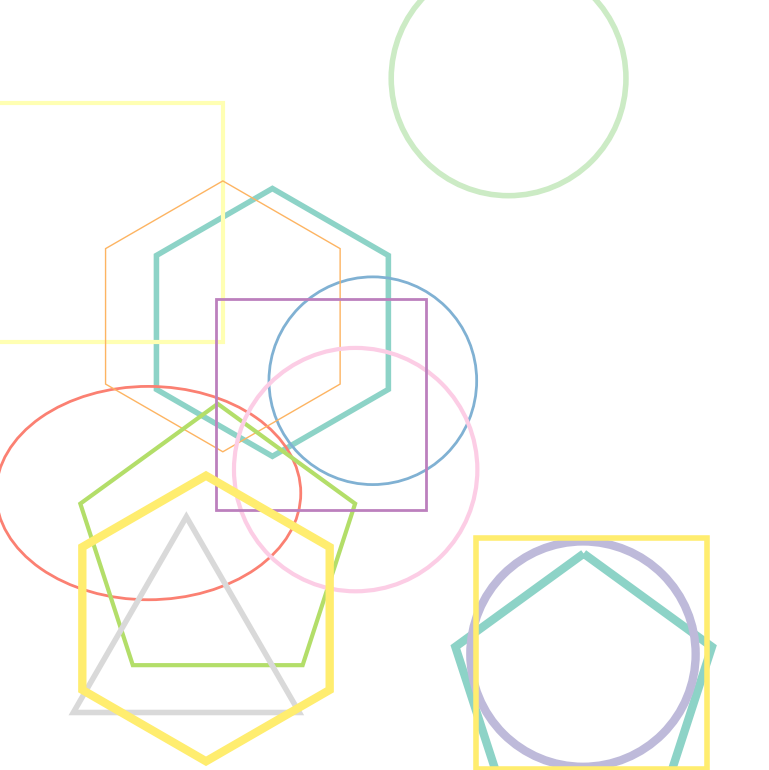[{"shape": "pentagon", "thickness": 3, "radius": 0.88, "center": [0.758, 0.106]}, {"shape": "hexagon", "thickness": 2, "radius": 0.87, "center": [0.354, 0.581]}, {"shape": "square", "thickness": 1.5, "radius": 0.78, "center": [0.134, 0.711]}, {"shape": "circle", "thickness": 3, "radius": 0.73, "center": [0.757, 0.151]}, {"shape": "oval", "thickness": 1, "radius": 0.99, "center": [0.193, 0.36]}, {"shape": "circle", "thickness": 1, "radius": 0.67, "center": [0.484, 0.506]}, {"shape": "hexagon", "thickness": 0.5, "radius": 0.88, "center": [0.289, 0.589]}, {"shape": "pentagon", "thickness": 1.5, "radius": 0.94, "center": [0.283, 0.288]}, {"shape": "circle", "thickness": 1.5, "radius": 0.79, "center": [0.462, 0.39]}, {"shape": "triangle", "thickness": 2, "radius": 0.85, "center": [0.242, 0.159]}, {"shape": "square", "thickness": 1, "radius": 0.68, "center": [0.417, 0.475]}, {"shape": "circle", "thickness": 2, "radius": 0.76, "center": [0.661, 0.898]}, {"shape": "hexagon", "thickness": 3, "radius": 0.93, "center": [0.268, 0.197]}, {"shape": "square", "thickness": 2, "radius": 0.75, "center": [0.769, 0.152]}]